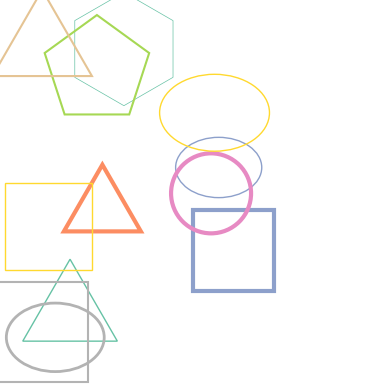[{"shape": "triangle", "thickness": 1, "radius": 0.71, "center": [0.182, 0.185]}, {"shape": "hexagon", "thickness": 0.5, "radius": 0.74, "center": [0.322, 0.873]}, {"shape": "triangle", "thickness": 3, "radius": 0.58, "center": [0.266, 0.457]}, {"shape": "oval", "thickness": 1, "radius": 0.56, "center": [0.568, 0.565]}, {"shape": "square", "thickness": 3, "radius": 0.52, "center": [0.607, 0.35]}, {"shape": "circle", "thickness": 3, "radius": 0.52, "center": [0.548, 0.498]}, {"shape": "pentagon", "thickness": 1.5, "radius": 0.71, "center": [0.252, 0.818]}, {"shape": "oval", "thickness": 1, "radius": 0.71, "center": [0.557, 0.707]}, {"shape": "square", "thickness": 1, "radius": 0.57, "center": [0.125, 0.412]}, {"shape": "triangle", "thickness": 1.5, "radius": 0.75, "center": [0.11, 0.877]}, {"shape": "oval", "thickness": 2, "radius": 0.64, "center": [0.144, 0.124]}, {"shape": "square", "thickness": 1.5, "radius": 0.64, "center": [0.101, 0.137]}]